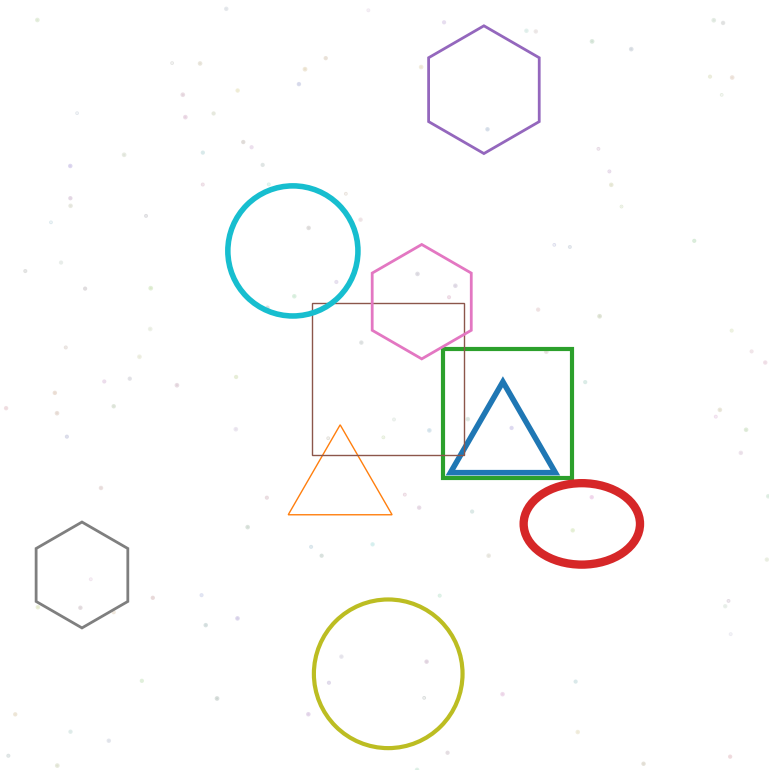[{"shape": "triangle", "thickness": 2, "radius": 0.39, "center": [0.653, 0.425]}, {"shape": "triangle", "thickness": 0.5, "radius": 0.39, "center": [0.442, 0.37]}, {"shape": "square", "thickness": 1.5, "radius": 0.42, "center": [0.659, 0.463]}, {"shape": "oval", "thickness": 3, "radius": 0.38, "center": [0.756, 0.32]}, {"shape": "hexagon", "thickness": 1, "radius": 0.41, "center": [0.628, 0.884]}, {"shape": "square", "thickness": 0.5, "radius": 0.49, "center": [0.504, 0.508]}, {"shape": "hexagon", "thickness": 1, "radius": 0.37, "center": [0.548, 0.608]}, {"shape": "hexagon", "thickness": 1, "radius": 0.34, "center": [0.106, 0.253]}, {"shape": "circle", "thickness": 1.5, "radius": 0.48, "center": [0.504, 0.125]}, {"shape": "circle", "thickness": 2, "radius": 0.42, "center": [0.38, 0.674]}]